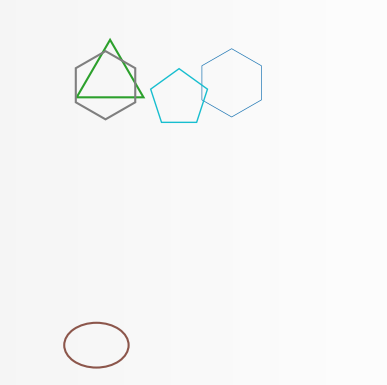[{"shape": "hexagon", "thickness": 0.5, "radius": 0.44, "center": [0.598, 0.785]}, {"shape": "triangle", "thickness": 1.5, "radius": 0.5, "center": [0.284, 0.797]}, {"shape": "oval", "thickness": 1.5, "radius": 0.42, "center": [0.249, 0.103]}, {"shape": "hexagon", "thickness": 1.5, "radius": 0.44, "center": [0.272, 0.779]}, {"shape": "pentagon", "thickness": 1, "radius": 0.39, "center": [0.462, 0.745]}]